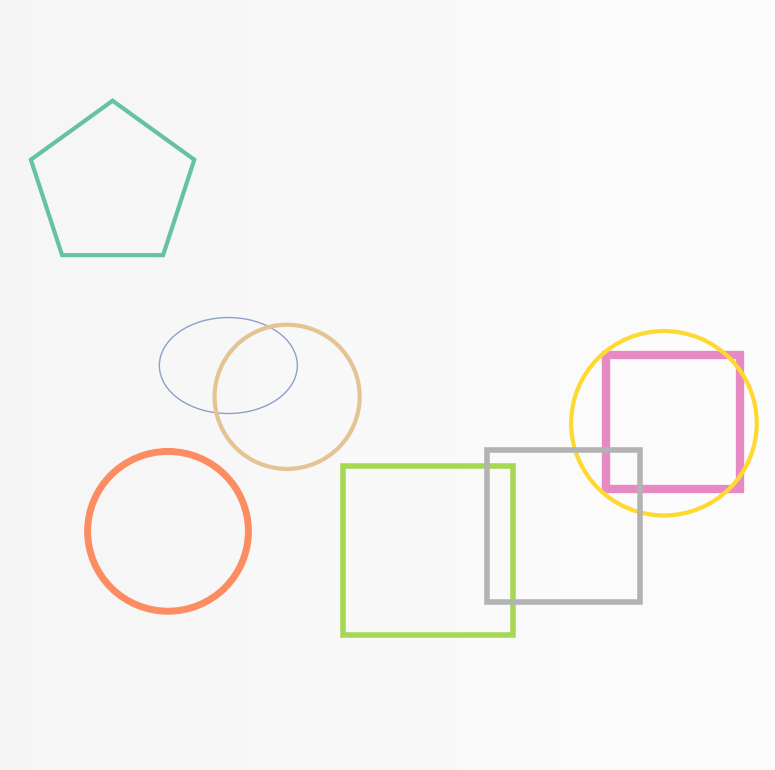[{"shape": "pentagon", "thickness": 1.5, "radius": 0.55, "center": [0.145, 0.758]}, {"shape": "circle", "thickness": 2.5, "radius": 0.52, "center": [0.217, 0.31]}, {"shape": "oval", "thickness": 0.5, "radius": 0.45, "center": [0.295, 0.525]}, {"shape": "square", "thickness": 3, "radius": 0.43, "center": [0.868, 0.452]}, {"shape": "square", "thickness": 2, "radius": 0.55, "center": [0.553, 0.286]}, {"shape": "circle", "thickness": 1.5, "radius": 0.6, "center": [0.857, 0.45]}, {"shape": "circle", "thickness": 1.5, "radius": 0.47, "center": [0.37, 0.485]}, {"shape": "square", "thickness": 2, "radius": 0.49, "center": [0.727, 0.317]}]